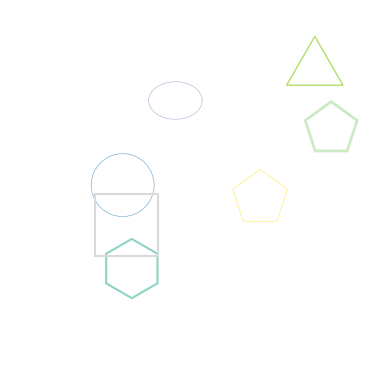[{"shape": "hexagon", "thickness": 1.5, "radius": 0.38, "center": [0.342, 0.303]}, {"shape": "oval", "thickness": 0.5, "radius": 0.35, "center": [0.456, 0.739]}, {"shape": "circle", "thickness": 0.5, "radius": 0.41, "center": [0.319, 0.519]}, {"shape": "triangle", "thickness": 1, "radius": 0.42, "center": [0.818, 0.821]}, {"shape": "square", "thickness": 1.5, "radius": 0.4, "center": [0.329, 0.415]}, {"shape": "pentagon", "thickness": 2, "radius": 0.35, "center": [0.86, 0.665]}, {"shape": "pentagon", "thickness": 0.5, "radius": 0.37, "center": [0.676, 0.486]}]